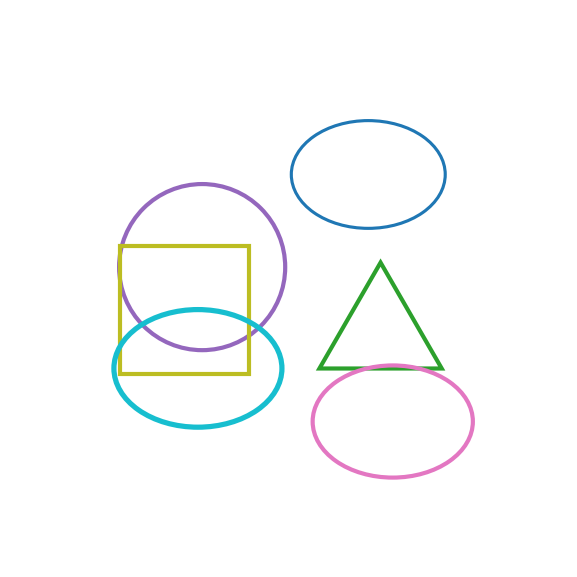[{"shape": "oval", "thickness": 1.5, "radius": 0.67, "center": [0.638, 0.697]}, {"shape": "triangle", "thickness": 2, "radius": 0.61, "center": [0.659, 0.422]}, {"shape": "circle", "thickness": 2, "radius": 0.72, "center": [0.35, 0.537]}, {"shape": "oval", "thickness": 2, "radius": 0.69, "center": [0.68, 0.269]}, {"shape": "square", "thickness": 2, "radius": 0.56, "center": [0.32, 0.462]}, {"shape": "oval", "thickness": 2.5, "radius": 0.73, "center": [0.343, 0.361]}]